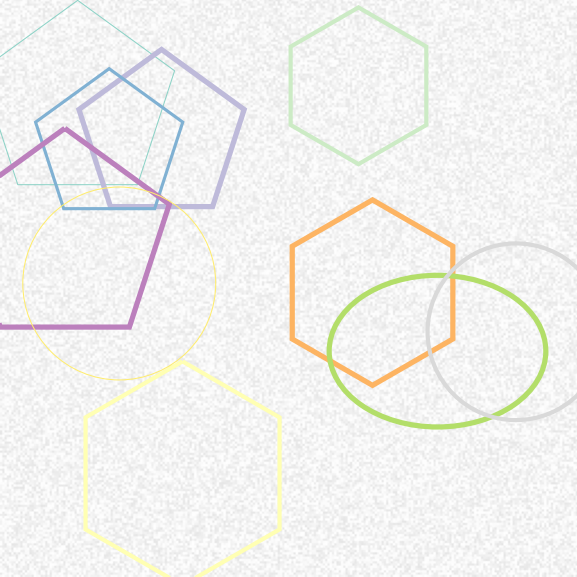[{"shape": "pentagon", "thickness": 0.5, "radius": 0.88, "center": [0.135, 0.822]}, {"shape": "hexagon", "thickness": 2, "radius": 0.97, "center": [0.316, 0.179]}, {"shape": "pentagon", "thickness": 2.5, "radius": 0.75, "center": [0.28, 0.763]}, {"shape": "pentagon", "thickness": 1.5, "radius": 0.67, "center": [0.189, 0.746]}, {"shape": "hexagon", "thickness": 2.5, "radius": 0.8, "center": [0.645, 0.492]}, {"shape": "oval", "thickness": 2.5, "radius": 0.94, "center": [0.758, 0.391]}, {"shape": "circle", "thickness": 2, "radius": 0.76, "center": [0.893, 0.425]}, {"shape": "pentagon", "thickness": 2.5, "radius": 0.95, "center": [0.112, 0.587]}, {"shape": "hexagon", "thickness": 2, "radius": 0.68, "center": [0.621, 0.851]}, {"shape": "circle", "thickness": 0.5, "radius": 0.84, "center": [0.206, 0.508]}]